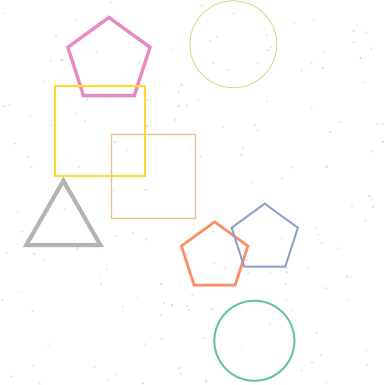[{"shape": "circle", "thickness": 1.5, "radius": 0.52, "center": [0.661, 0.115]}, {"shape": "pentagon", "thickness": 2, "radius": 0.45, "center": [0.558, 0.333]}, {"shape": "pentagon", "thickness": 1.5, "radius": 0.45, "center": [0.688, 0.381]}, {"shape": "pentagon", "thickness": 2.5, "radius": 0.56, "center": [0.283, 0.842]}, {"shape": "circle", "thickness": 0.5, "radius": 0.56, "center": [0.606, 0.885]}, {"shape": "square", "thickness": 1.5, "radius": 0.58, "center": [0.26, 0.66]}, {"shape": "square", "thickness": 1, "radius": 0.54, "center": [0.397, 0.543]}, {"shape": "triangle", "thickness": 3, "radius": 0.56, "center": [0.165, 0.419]}]